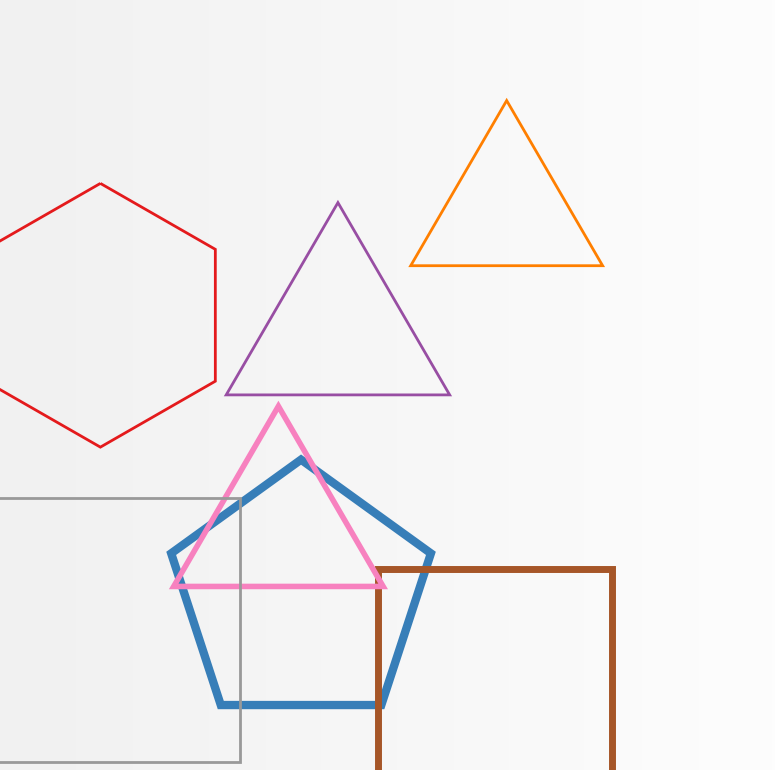[{"shape": "hexagon", "thickness": 1, "radius": 0.86, "center": [0.13, 0.591]}, {"shape": "pentagon", "thickness": 3, "radius": 0.88, "center": [0.388, 0.227]}, {"shape": "triangle", "thickness": 1, "radius": 0.83, "center": [0.436, 0.57]}, {"shape": "triangle", "thickness": 1, "radius": 0.71, "center": [0.654, 0.726]}, {"shape": "square", "thickness": 2.5, "radius": 0.75, "center": [0.639, 0.11]}, {"shape": "triangle", "thickness": 2, "radius": 0.78, "center": [0.359, 0.316]}, {"shape": "square", "thickness": 1, "radius": 0.86, "center": [0.138, 0.182]}]